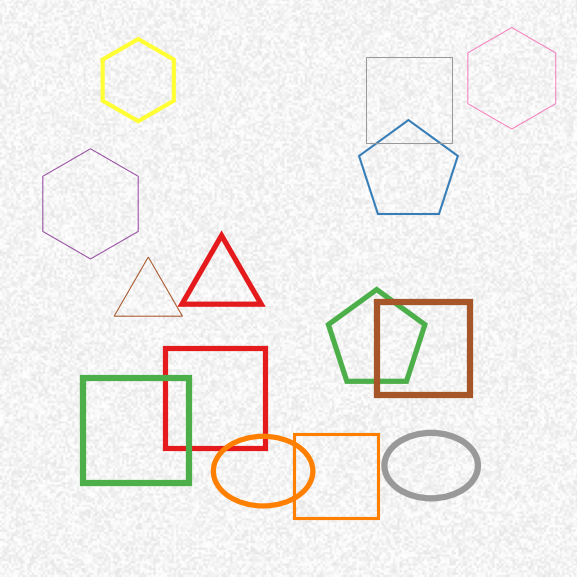[{"shape": "square", "thickness": 2.5, "radius": 0.43, "center": [0.373, 0.31]}, {"shape": "triangle", "thickness": 2.5, "radius": 0.4, "center": [0.384, 0.512]}, {"shape": "pentagon", "thickness": 1, "radius": 0.45, "center": [0.707, 0.701]}, {"shape": "square", "thickness": 3, "radius": 0.46, "center": [0.236, 0.253]}, {"shape": "pentagon", "thickness": 2.5, "radius": 0.44, "center": [0.652, 0.41]}, {"shape": "hexagon", "thickness": 0.5, "radius": 0.48, "center": [0.157, 0.646]}, {"shape": "oval", "thickness": 2.5, "radius": 0.43, "center": [0.456, 0.183]}, {"shape": "square", "thickness": 1.5, "radius": 0.37, "center": [0.581, 0.175]}, {"shape": "hexagon", "thickness": 2, "radius": 0.36, "center": [0.239, 0.86]}, {"shape": "square", "thickness": 3, "radius": 0.4, "center": [0.733, 0.395]}, {"shape": "triangle", "thickness": 0.5, "radius": 0.34, "center": [0.257, 0.486]}, {"shape": "hexagon", "thickness": 0.5, "radius": 0.44, "center": [0.886, 0.864]}, {"shape": "oval", "thickness": 3, "radius": 0.4, "center": [0.747, 0.193]}, {"shape": "square", "thickness": 0.5, "radius": 0.37, "center": [0.708, 0.826]}]